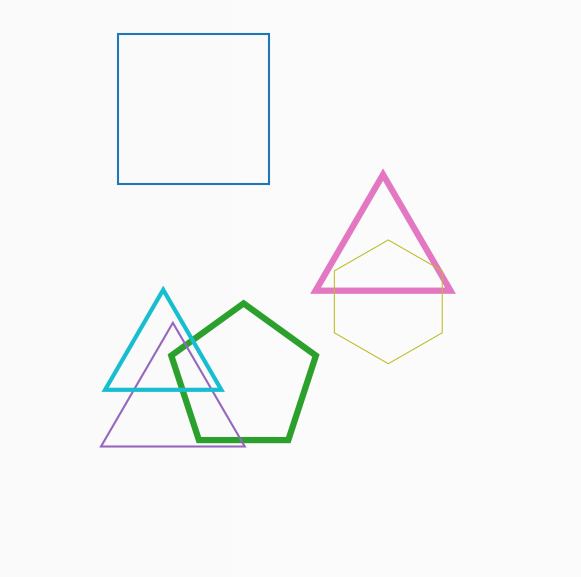[{"shape": "square", "thickness": 1, "radius": 0.65, "center": [0.333, 0.811]}, {"shape": "pentagon", "thickness": 3, "radius": 0.65, "center": [0.419, 0.343]}, {"shape": "triangle", "thickness": 1, "radius": 0.71, "center": [0.297, 0.297]}, {"shape": "triangle", "thickness": 3, "radius": 0.67, "center": [0.659, 0.563]}, {"shape": "hexagon", "thickness": 0.5, "radius": 0.54, "center": [0.668, 0.476]}, {"shape": "triangle", "thickness": 2, "radius": 0.58, "center": [0.281, 0.382]}]